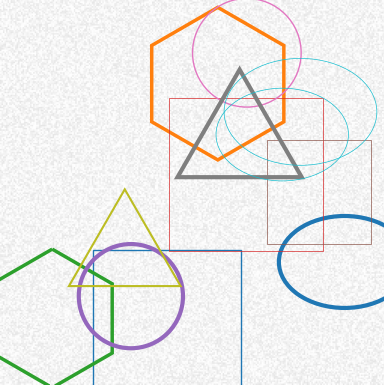[{"shape": "square", "thickness": 1, "radius": 0.96, "center": [0.434, 0.159]}, {"shape": "oval", "thickness": 3, "radius": 0.85, "center": [0.895, 0.32]}, {"shape": "hexagon", "thickness": 2.5, "radius": 0.99, "center": [0.566, 0.783]}, {"shape": "hexagon", "thickness": 2.5, "radius": 0.9, "center": [0.136, 0.173]}, {"shape": "square", "thickness": 0.5, "radius": 1.0, "center": [0.638, 0.547]}, {"shape": "circle", "thickness": 3, "radius": 0.68, "center": [0.34, 0.231]}, {"shape": "square", "thickness": 0.5, "radius": 0.68, "center": [0.829, 0.501]}, {"shape": "circle", "thickness": 1, "radius": 0.71, "center": [0.641, 0.863]}, {"shape": "triangle", "thickness": 3, "radius": 0.93, "center": [0.622, 0.633]}, {"shape": "triangle", "thickness": 1.5, "radius": 0.84, "center": [0.324, 0.341]}, {"shape": "oval", "thickness": 0.5, "radius": 0.86, "center": [0.733, 0.65]}, {"shape": "oval", "thickness": 0.5, "radius": 0.99, "center": [0.78, 0.709]}]